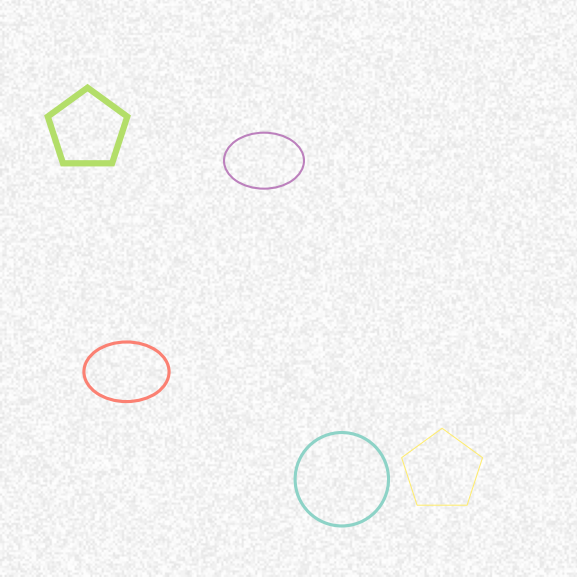[{"shape": "circle", "thickness": 1.5, "radius": 0.4, "center": [0.592, 0.169]}, {"shape": "oval", "thickness": 1.5, "radius": 0.37, "center": [0.219, 0.355]}, {"shape": "pentagon", "thickness": 3, "radius": 0.36, "center": [0.152, 0.775]}, {"shape": "oval", "thickness": 1, "radius": 0.35, "center": [0.457, 0.721]}, {"shape": "pentagon", "thickness": 0.5, "radius": 0.37, "center": [0.766, 0.184]}]